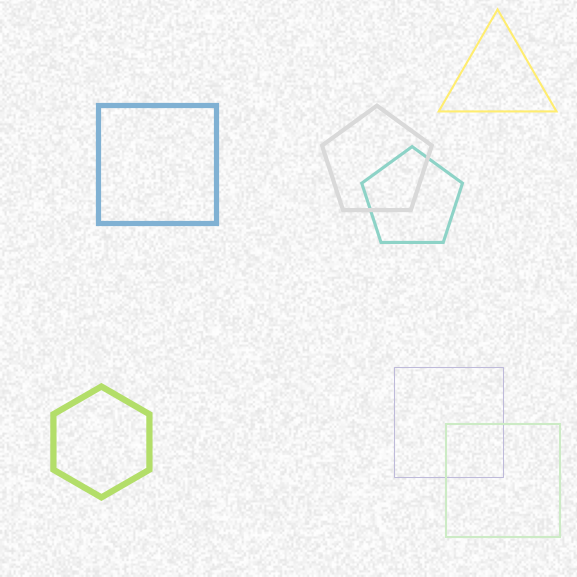[{"shape": "pentagon", "thickness": 1.5, "radius": 0.46, "center": [0.714, 0.654]}, {"shape": "square", "thickness": 0.5, "radius": 0.47, "center": [0.777, 0.269]}, {"shape": "square", "thickness": 2.5, "radius": 0.51, "center": [0.273, 0.715]}, {"shape": "hexagon", "thickness": 3, "radius": 0.48, "center": [0.176, 0.234]}, {"shape": "pentagon", "thickness": 2, "radius": 0.5, "center": [0.653, 0.716]}, {"shape": "square", "thickness": 1, "radius": 0.49, "center": [0.872, 0.167]}, {"shape": "triangle", "thickness": 1, "radius": 0.59, "center": [0.862, 0.865]}]